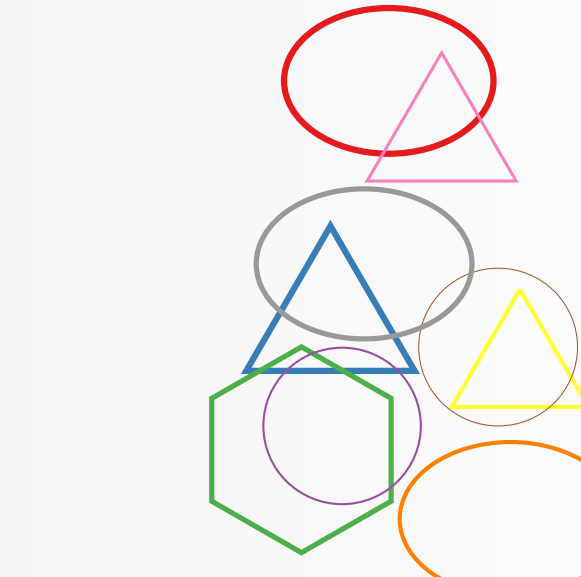[{"shape": "oval", "thickness": 3, "radius": 0.9, "center": [0.669, 0.859]}, {"shape": "triangle", "thickness": 3, "radius": 0.84, "center": [0.569, 0.441]}, {"shape": "hexagon", "thickness": 2.5, "radius": 0.89, "center": [0.519, 0.22]}, {"shape": "circle", "thickness": 1, "radius": 0.68, "center": [0.589, 0.262]}, {"shape": "oval", "thickness": 2, "radius": 0.95, "center": [0.878, 0.1]}, {"shape": "triangle", "thickness": 2, "radius": 0.68, "center": [0.895, 0.362]}, {"shape": "circle", "thickness": 0.5, "radius": 0.68, "center": [0.857, 0.398]}, {"shape": "triangle", "thickness": 1.5, "radius": 0.74, "center": [0.76, 0.76]}, {"shape": "oval", "thickness": 2.5, "radius": 0.93, "center": [0.626, 0.542]}]